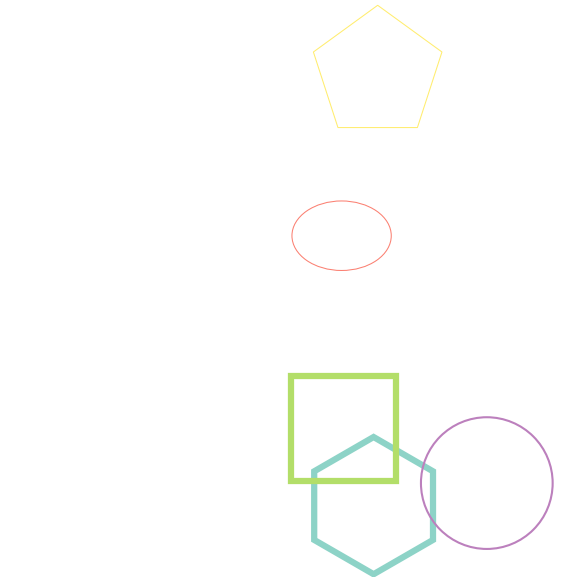[{"shape": "hexagon", "thickness": 3, "radius": 0.59, "center": [0.647, 0.124]}, {"shape": "oval", "thickness": 0.5, "radius": 0.43, "center": [0.592, 0.591]}, {"shape": "square", "thickness": 3, "radius": 0.45, "center": [0.595, 0.257]}, {"shape": "circle", "thickness": 1, "radius": 0.57, "center": [0.843, 0.163]}, {"shape": "pentagon", "thickness": 0.5, "radius": 0.59, "center": [0.654, 0.873]}]